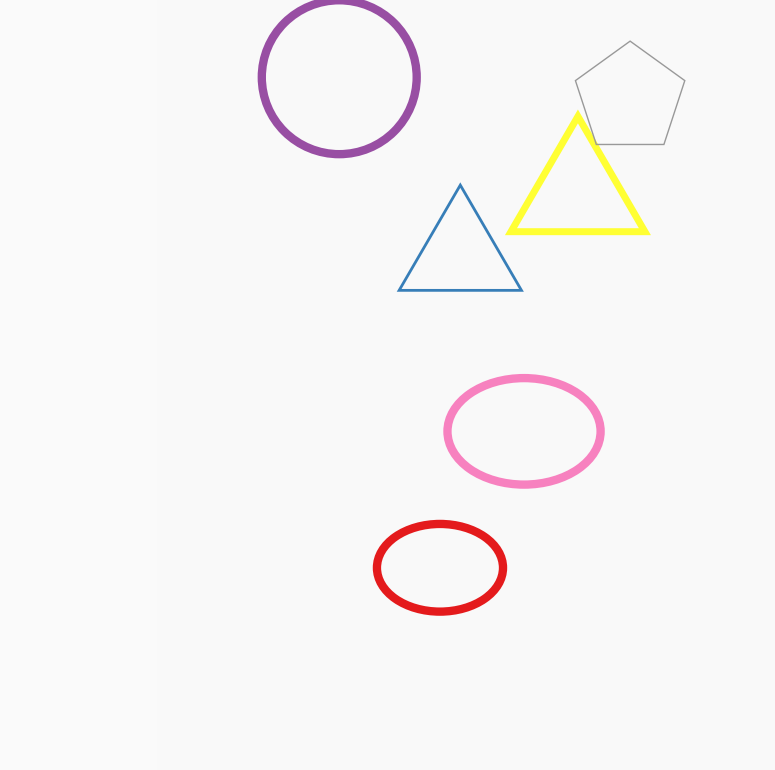[{"shape": "oval", "thickness": 3, "radius": 0.41, "center": [0.568, 0.263]}, {"shape": "triangle", "thickness": 1, "radius": 0.46, "center": [0.594, 0.668]}, {"shape": "circle", "thickness": 3, "radius": 0.5, "center": [0.438, 0.9]}, {"shape": "triangle", "thickness": 2.5, "radius": 0.5, "center": [0.746, 0.749]}, {"shape": "oval", "thickness": 3, "radius": 0.49, "center": [0.676, 0.44]}, {"shape": "pentagon", "thickness": 0.5, "radius": 0.37, "center": [0.813, 0.872]}]